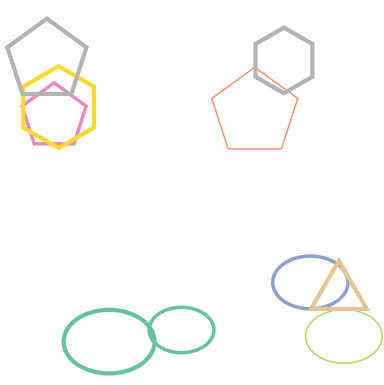[{"shape": "oval", "thickness": 3, "radius": 0.59, "center": [0.283, 0.113]}, {"shape": "oval", "thickness": 2.5, "radius": 0.42, "center": [0.472, 0.143]}, {"shape": "pentagon", "thickness": 1, "radius": 0.59, "center": [0.662, 0.708]}, {"shape": "oval", "thickness": 2.5, "radius": 0.49, "center": [0.806, 0.266]}, {"shape": "pentagon", "thickness": 2.5, "radius": 0.44, "center": [0.141, 0.697]}, {"shape": "oval", "thickness": 1, "radius": 0.5, "center": [0.893, 0.126]}, {"shape": "hexagon", "thickness": 3, "radius": 0.53, "center": [0.152, 0.722]}, {"shape": "triangle", "thickness": 3, "radius": 0.42, "center": [0.88, 0.239]}, {"shape": "hexagon", "thickness": 3, "radius": 0.43, "center": [0.737, 0.843]}, {"shape": "pentagon", "thickness": 3, "radius": 0.54, "center": [0.122, 0.843]}]